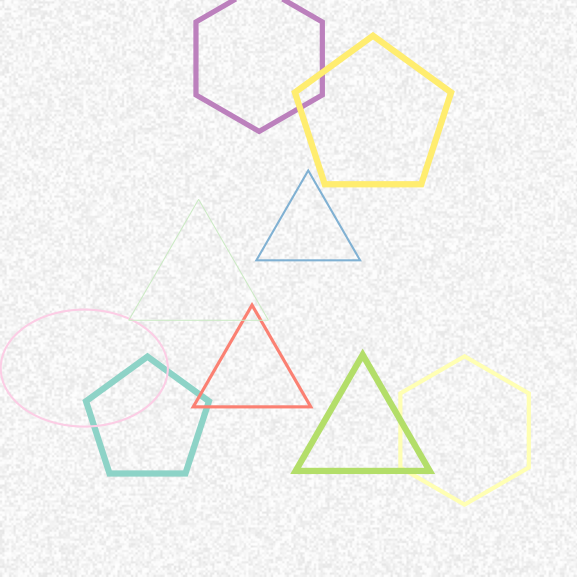[{"shape": "pentagon", "thickness": 3, "radius": 0.56, "center": [0.255, 0.27]}, {"shape": "hexagon", "thickness": 2, "radius": 0.64, "center": [0.804, 0.254]}, {"shape": "triangle", "thickness": 1.5, "radius": 0.59, "center": [0.436, 0.353]}, {"shape": "triangle", "thickness": 1, "radius": 0.52, "center": [0.534, 0.6]}, {"shape": "triangle", "thickness": 3, "radius": 0.67, "center": [0.628, 0.251]}, {"shape": "oval", "thickness": 1, "radius": 0.72, "center": [0.146, 0.362]}, {"shape": "hexagon", "thickness": 2.5, "radius": 0.63, "center": [0.449, 0.898]}, {"shape": "triangle", "thickness": 0.5, "radius": 0.7, "center": [0.344, 0.514]}, {"shape": "pentagon", "thickness": 3, "radius": 0.71, "center": [0.646, 0.795]}]